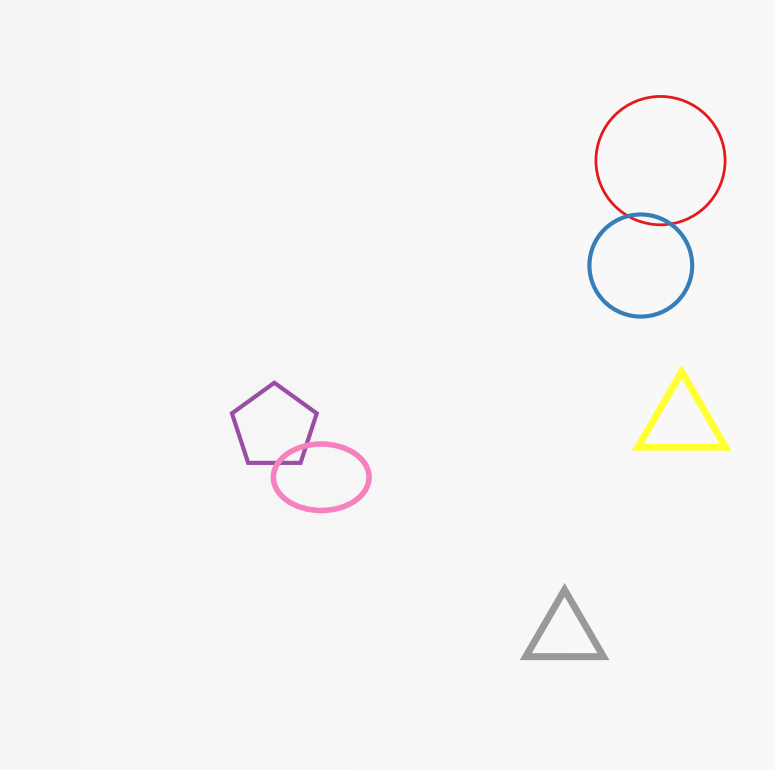[{"shape": "circle", "thickness": 1, "radius": 0.42, "center": [0.852, 0.791]}, {"shape": "circle", "thickness": 1.5, "radius": 0.33, "center": [0.827, 0.655]}, {"shape": "pentagon", "thickness": 1.5, "radius": 0.29, "center": [0.354, 0.445]}, {"shape": "triangle", "thickness": 2.5, "radius": 0.33, "center": [0.88, 0.452]}, {"shape": "oval", "thickness": 2, "radius": 0.31, "center": [0.415, 0.38]}, {"shape": "triangle", "thickness": 2.5, "radius": 0.29, "center": [0.729, 0.176]}]